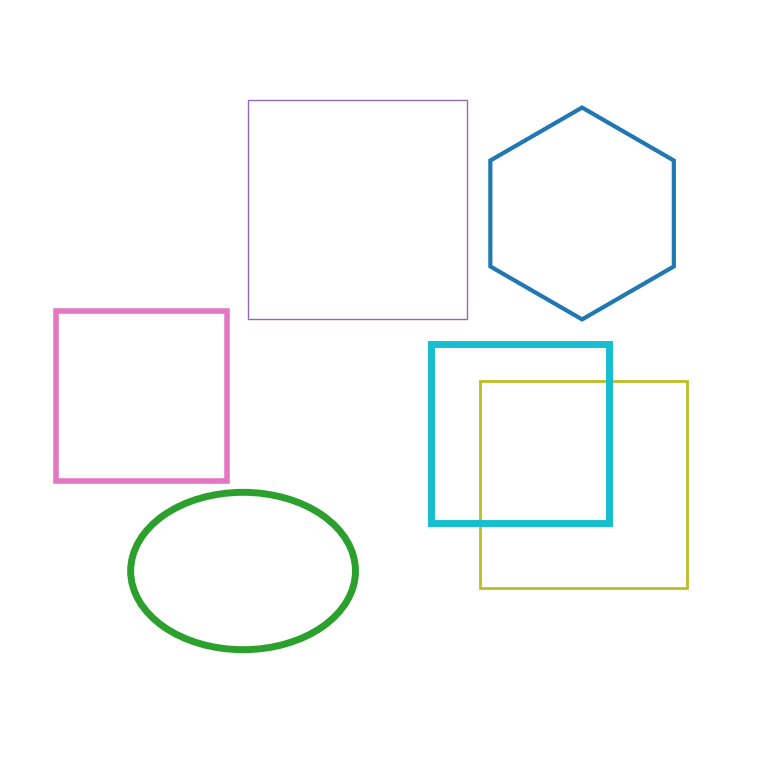[{"shape": "hexagon", "thickness": 1.5, "radius": 0.69, "center": [0.756, 0.723]}, {"shape": "oval", "thickness": 2.5, "radius": 0.73, "center": [0.316, 0.258]}, {"shape": "square", "thickness": 0.5, "radius": 0.71, "center": [0.464, 0.728]}, {"shape": "square", "thickness": 2, "radius": 0.55, "center": [0.184, 0.486]}, {"shape": "square", "thickness": 1, "radius": 0.67, "center": [0.758, 0.371]}, {"shape": "square", "thickness": 2.5, "radius": 0.58, "center": [0.676, 0.437]}]